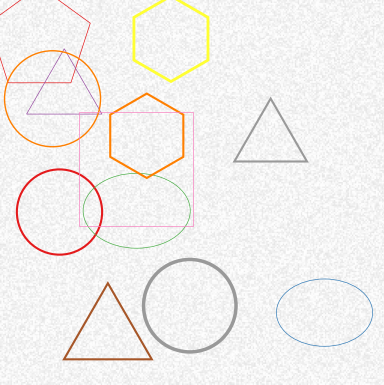[{"shape": "pentagon", "thickness": 0.5, "radius": 0.69, "center": [0.103, 0.897]}, {"shape": "circle", "thickness": 1.5, "radius": 0.55, "center": [0.155, 0.449]}, {"shape": "oval", "thickness": 0.5, "radius": 0.62, "center": [0.843, 0.188]}, {"shape": "oval", "thickness": 0.5, "radius": 0.7, "center": [0.355, 0.453]}, {"shape": "triangle", "thickness": 0.5, "radius": 0.57, "center": [0.167, 0.76]}, {"shape": "circle", "thickness": 1, "radius": 0.62, "center": [0.136, 0.744]}, {"shape": "hexagon", "thickness": 1.5, "radius": 0.55, "center": [0.381, 0.647]}, {"shape": "hexagon", "thickness": 2, "radius": 0.56, "center": [0.444, 0.899]}, {"shape": "triangle", "thickness": 1.5, "radius": 0.66, "center": [0.28, 0.133]}, {"shape": "square", "thickness": 0.5, "radius": 0.74, "center": [0.354, 0.561]}, {"shape": "triangle", "thickness": 1.5, "radius": 0.54, "center": [0.703, 0.635]}, {"shape": "circle", "thickness": 2.5, "radius": 0.6, "center": [0.493, 0.206]}]